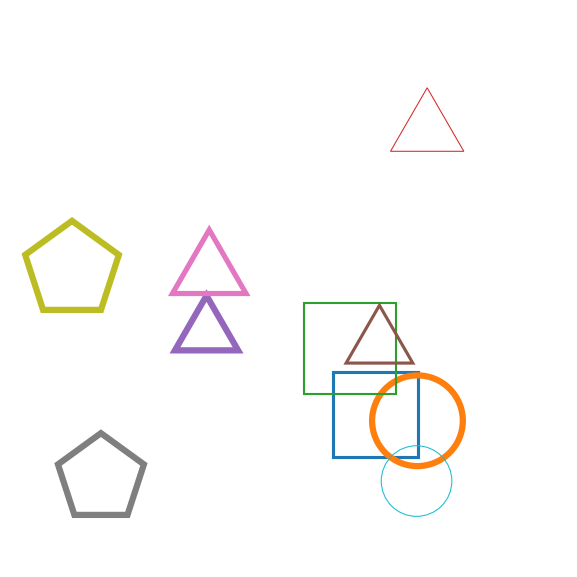[{"shape": "square", "thickness": 1.5, "radius": 0.37, "center": [0.649, 0.282]}, {"shape": "circle", "thickness": 3, "radius": 0.39, "center": [0.723, 0.271]}, {"shape": "square", "thickness": 1, "radius": 0.4, "center": [0.606, 0.396]}, {"shape": "triangle", "thickness": 0.5, "radius": 0.37, "center": [0.74, 0.774]}, {"shape": "triangle", "thickness": 3, "radius": 0.32, "center": [0.358, 0.424]}, {"shape": "triangle", "thickness": 1.5, "radius": 0.33, "center": [0.657, 0.404]}, {"shape": "triangle", "thickness": 2.5, "radius": 0.37, "center": [0.362, 0.528]}, {"shape": "pentagon", "thickness": 3, "radius": 0.39, "center": [0.175, 0.171]}, {"shape": "pentagon", "thickness": 3, "radius": 0.43, "center": [0.125, 0.531]}, {"shape": "circle", "thickness": 0.5, "radius": 0.31, "center": [0.721, 0.166]}]